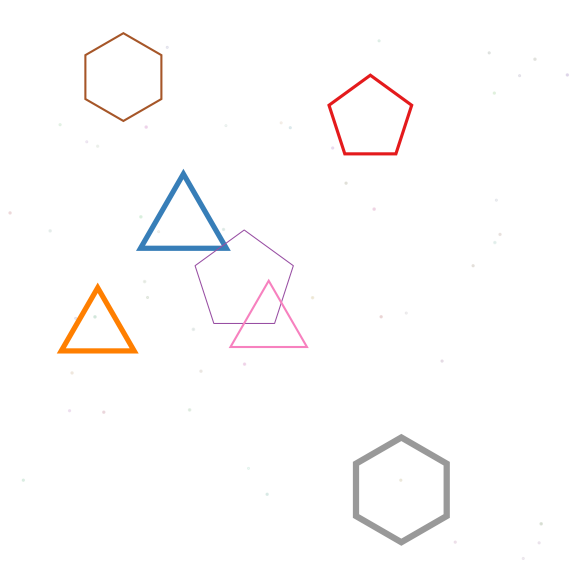[{"shape": "pentagon", "thickness": 1.5, "radius": 0.38, "center": [0.641, 0.794]}, {"shape": "triangle", "thickness": 2.5, "radius": 0.43, "center": [0.318, 0.612]}, {"shape": "pentagon", "thickness": 0.5, "radius": 0.45, "center": [0.423, 0.511]}, {"shape": "triangle", "thickness": 2.5, "radius": 0.36, "center": [0.169, 0.428]}, {"shape": "hexagon", "thickness": 1, "radius": 0.38, "center": [0.214, 0.866]}, {"shape": "triangle", "thickness": 1, "radius": 0.38, "center": [0.465, 0.436]}, {"shape": "hexagon", "thickness": 3, "radius": 0.45, "center": [0.695, 0.151]}]